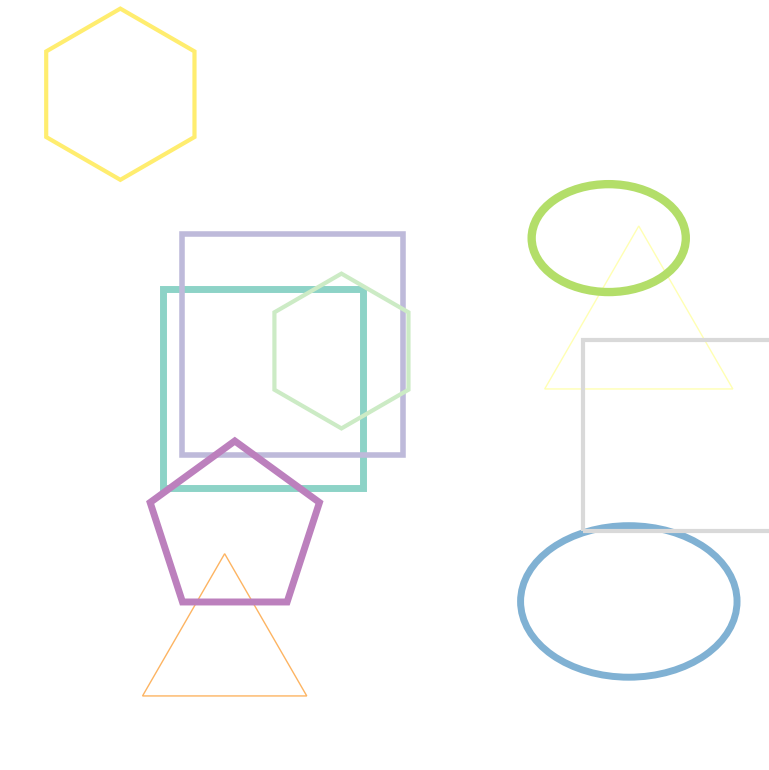[{"shape": "square", "thickness": 2.5, "radius": 0.65, "center": [0.341, 0.495]}, {"shape": "triangle", "thickness": 0.5, "radius": 0.71, "center": [0.83, 0.565]}, {"shape": "square", "thickness": 2, "radius": 0.72, "center": [0.38, 0.553]}, {"shape": "oval", "thickness": 2.5, "radius": 0.7, "center": [0.817, 0.219]}, {"shape": "triangle", "thickness": 0.5, "radius": 0.62, "center": [0.292, 0.158]}, {"shape": "oval", "thickness": 3, "radius": 0.5, "center": [0.791, 0.691]}, {"shape": "square", "thickness": 1.5, "radius": 0.62, "center": [0.882, 0.434]}, {"shape": "pentagon", "thickness": 2.5, "radius": 0.58, "center": [0.305, 0.312]}, {"shape": "hexagon", "thickness": 1.5, "radius": 0.5, "center": [0.443, 0.544]}, {"shape": "hexagon", "thickness": 1.5, "radius": 0.56, "center": [0.156, 0.878]}]